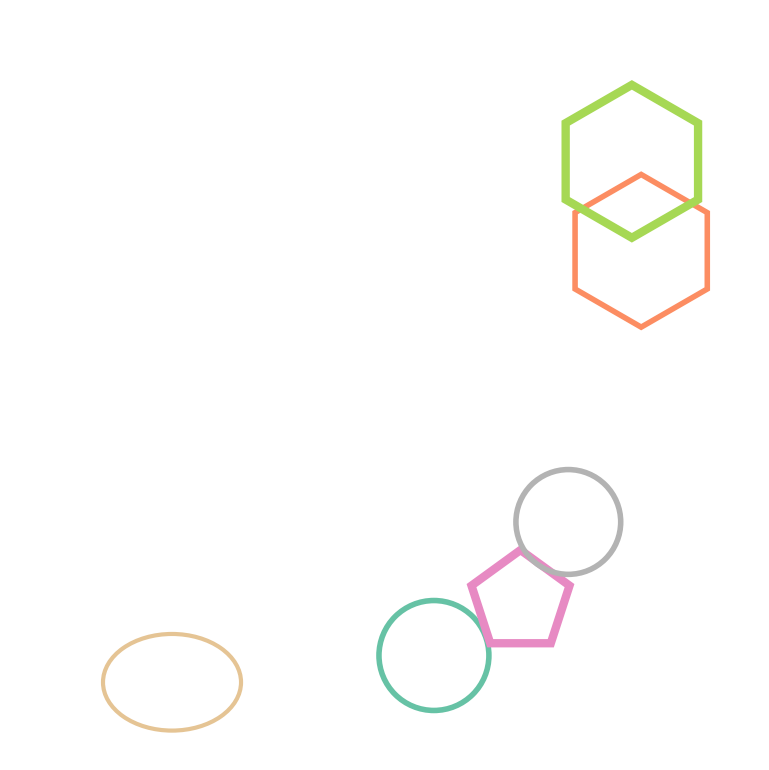[{"shape": "circle", "thickness": 2, "radius": 0.36, "center": [0.564, 0.149]}, {"shape": "hexagon", "thickness": 2, "radius": 0.5, "center": [0.833, 0.674]}, {"shape": "pentagon", "thickness": 3, "radius": 0.33, "center": [0.676, 0.219]}, {"shape": "hexagon", "thickness": 3, "radius": 0.5, "center": [0.821, 0.79]}, {"shape": "oval", "thickness": 1.5, "radius": 0.45, "center": [0.223, 0.114]}, {"shape": "circle", "thickness": 2, "radius": 0.34, "center": [0.738, 0.322]}]